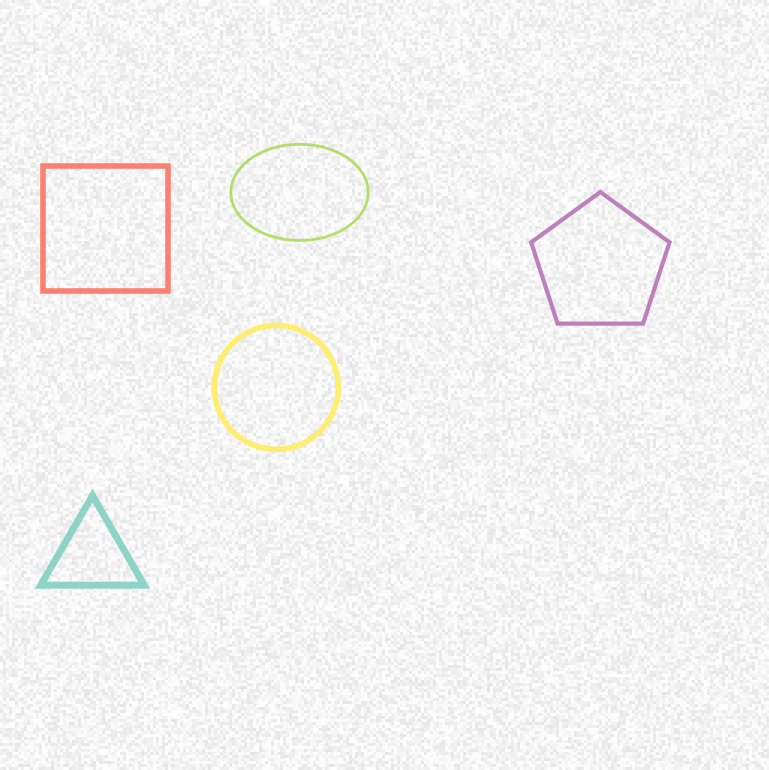[{"shape": "triangle", "thickness": 2.5, "radius": 0.39, "center": [0.12, 0.279]}, {"shape": "square", "thickness": 2, "radius": 0.41, "center": [0.137, 0.703]}, {"shape": "oval", "thickness": 1, "radius": 0.45, "center": [0.389, 0.75]}, {"shape": "pentagon", "thickness": 1.5, "radius": 0.47, "center": [0.78, 0.656]}, {"shape": "circle", "thickness": 2, "radius": 0.4, "center": [0.359, 0.497]}]